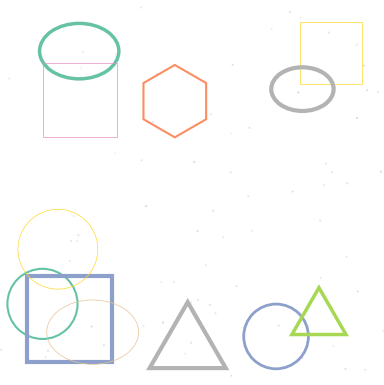[{"shape": "circle", "thickness": 1.5, "radius": 0.46, "center": [0.11, 0.211]}, {"shape": "oval", "thickness": 2.5, "radius": 0.51, "center": [0.206, 0.867]}, {"shape": "hexagon", "thickness": 1.5, "radius": 0.47, "center": [0.454, 0.737]}, {"shape": "circle", "thickness": 2, "radius": 0.42, "center": [0.717, 0.126]}, {"shape": "square", "thickness": 3, "radius": 0.56, "center": [0.181, 0.171]}, {"shape": "square", "thickness": 0.5, "radius": 0.48, "center": [0.208, 0.74]}, {"shape": "triangle", "thickness": 2.5, "radius": 0.41, "center": [0.828, 0.172]}, {"shape": "circle", "thickness": 0.5, "radius": 0.52, "center": [0.15, 0.353]}, {"shape": "square", "thickness": 0.5, "radius": 0.4, "center": [0.86, 0.863]}, {"shape": "oval", "thickness": 0.5, "radius": 0.6, "center": [0.241, 0.137]}, {"shape": "triangle", "thickness": 3, "radius": 0.57, "center": [0.488, 0.101]}, {"shape": "oval", "thickness": 3, "radius": 0.41, "center": [0.786, 0.769]}]